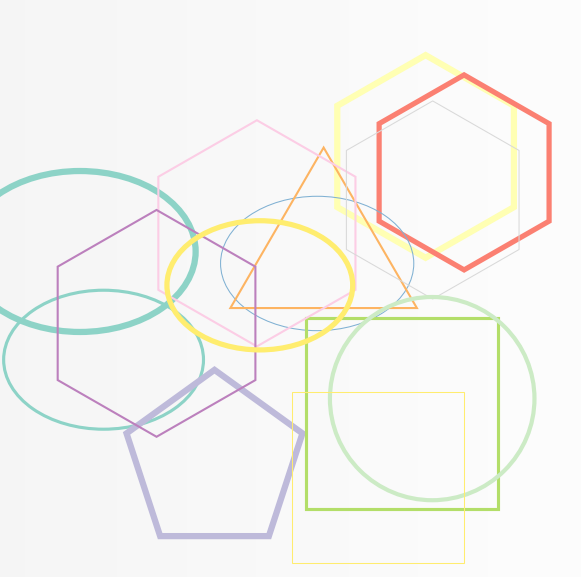[{"shape": "oval", "thickness": 3, "radius": 1.0, "center": [0.138, 0.564]}, {"shape": "oval", "thickness": 1.5, "radius": 0.86, "center": [0.178, 0.376]}, {"shape": "hexagon", "thickness": 3, "radius": 0.88, "center": [0.732, 0.728]}, {"shape": "pentagon", "thickness": 3, "radius": 0.8, "center": [0.369, 0.2]}, {"shape": "hexagon", "thickness": 2.5, "radius": 0.84, "center": [0.798, 0.701]}, {"shape": "oval", "thickness": 0.5, "radius": 0.83, "center": [0.546, 0.543]}, {"shape": "triangle", "thickness": 1, "radius": 0.93, "center": [0.557, 0.558]}, {"shape": "square", "thickness": 1.5, "radius": 0.83, "center": [0.691, 0.283]}, {"shape": "hexagon", "thickness": 1, "radius": 0.98, "center": [0.442, 0.595]}, {"shape": "hexagon", "thickness": 0.5, "radius": 0.86, "center": [0.744, 0.653]}, {"shape": "hexagon", "thickness": 1, "radius": 0.98, "center": [0.269, 0.439]}, {"shape": "circle", "thickness": 2, "radius": 0.88, "center": [0.744, 0.309]}, {"shape": "oval", "thickness": 2.5, "radius": 0.8, "center": [0.447, 0.505]}, {"shape": "square", "thickness": 0.5, "radius": 0.74, "center": [0.651, 0.172]}]